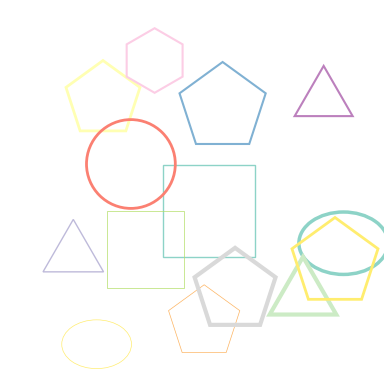[{"shape": "oval", "thickness": 2.5, "radius": 0.58, "center": [0.892, 0.368]}, {"shape": "square", "thickness": 1, "radius": 0.6, "center": [0.542, 0.452]}, {"shape": "pentagon", "thickness": 2, "radius": 0.51, "center": [0.267, 0.742]}, {"shape": "triangle", "thickness": 1, "radius": 0.45, "center": [0.19, 0.339]}, {"shape": "circle", "thickness": 2, "radius": 0.58, "center": [0.34, 0.574]}, {"shape": "pentagon", "thickness": 1.5, "radius": 0.59, "center": [0.578, 0.721]}, {"shape": "pentagon", "thickness": 0.5, "radius": 0.49, "center": [0.53, 0.163]}, {"shape": "square", "thickness": 0.5, "radius": 0.5, "center": [0.378, 0.352]}, {"shape": "hexagon", "thickness": 1.5, "radius": 0.42, "center": [0.402, 0.843]}, {"shape": "pentagon", "thickness": 3, "radius": 0.55, "center": [0.611, 0.246]}, {"shape": "triangle", "thickness": 1.5, "radius": 0.43, "center": [0.841, 0.742]}, {"shape": "triangle", "thickness": 3, "radius": 0.5, "center": [0.787, 0.233]}, {"shape": "oval", "thickness": 0.5, "radius": 0.45, "center": [0.251, 0.106]}, {"shape": "pentagon", "thickness": 2, "radius": 0.59, "center": [0.87, 0.318]}]